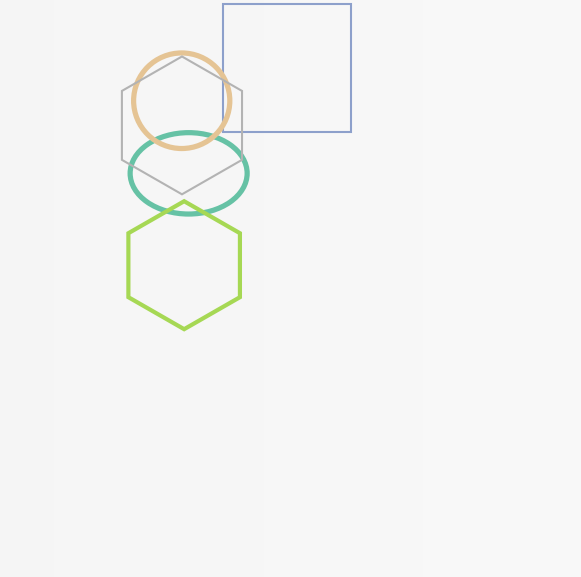[{"shape": "oval", "thickness": 2.5, "radius": 0.5, "center": [0.325, 0.699]}, {"shape": "square", "thickness": 1, "radius": 0.55, "center": [0.494, 0.881]}, {"shape": "hexagon", "thickness": 2, "radius": 0.55, "center": [0.317, 0.54]}, {"shape": "circle", "thickness": 2.5, "radius": 0.41, "center": [0.313, 0.825]}, {"shape": "hexagon", "thickness": 1, "radius": 0.6, "center": [0.313, 0.782]}]